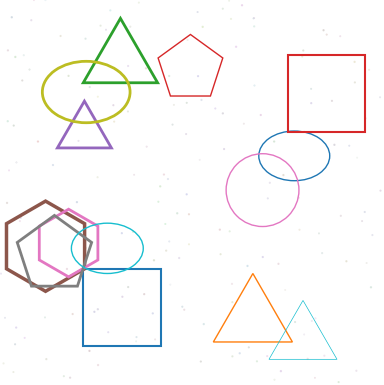[{"shape": "square", "thickness": 1.5, "radius": 0.51, "center": [0.317, 0.201]}, {"shape": "oval", "thickness": 1, "radius": 0.46, "center": [0.764, 0.595]}, {"shape": "triangle", "thickness": 1, "radius": 0.59, "center": [0.657, 0.171]}, {"shape": "triangle", "thickness": 2, "radius": 0.56, "center": [0.313, 0.841]}, {"shape": "pentagon", "thickness": 1, "radius": 0.44, "center": [0.495, 0.822]}, {"shape": "square", "thickness": 1.5, "radius": 0.5, "center": [0.848, 0.756]}, {"shape": "triangle", "thickness": 2, "radius": 0.41, "center": [0.219, 0.656]}, {"shape": "hexagon", "thickness": 2.5, "radius": 0.59, "center": [0.118, 0.36]}, {"shape": "hexagon", "thickness": 2, "radius": 0.44, "center": [0.178, 0.369]}, {"shape": "circle", "thickness": 1, "radius": 0.47, "center": [0.682, 0.506]}, {"shape": "pentagon", "thickness": 2, "radius": 0.51, "center": [0.141, 0.339]}, {"shape": "oval", "thickness": 2, "radius": 0.57, "center": [0.224, 0.761]}, {"shape": "oval", "thickness": 1, "radius": 0.47, "center": [0.279, 0.355]}, {"shape": "triangle", "thickness": 0.5, "radius": 0.51, "center": [0.787, 0.118]}]